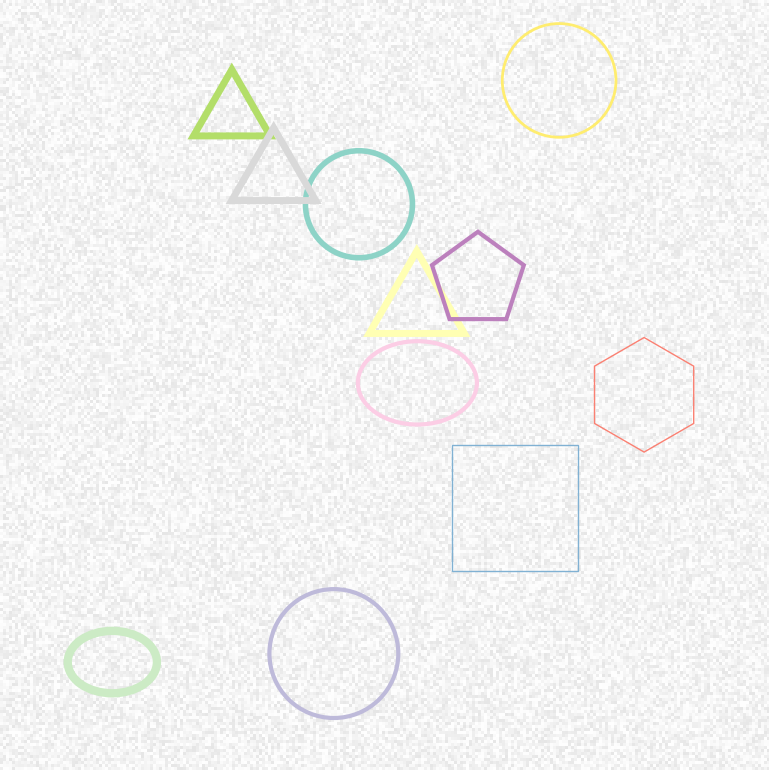[{"shape": "circle", "thickness": 2, "radius": 0.35, "center": [0.466, 0.735]}, {"shape": "triangle", "thickness": 2.5, "radius": 0.36, "center": [0.541, 0.603]}, {"shape": "circle", "thickness": 1.5, "radius": 0.42, "center": [0.434, 0.151]}, {"shape": "hexagon", "thickness": 0.5, "radius": 0.37, "center": [0.837, 0.487]}, {"shape": "square", "thickness": 0.5, "radius": 0.41, "center": [0.668, 0.34]}, {"shape": "triangle", "thickness": 2.5, "radius": 0.29, "center": [0.301, 0.852]}, {"shape": "oval", "thickness": 1.5, "radius": 0.39, "center": [0.542, 0.503]}, {"shape": "triangle", "thickness": 2.5, "radius": 0.31, "center": [0.355, 0.771]}, {"shape": "pentagon", "thickness": 1.5, "radius": 0.31, "center": [0.621, 0.636]}, {"shape": "oval", "thickness": 3, "radius": 0.29, "center": [0.146, 0.14]}, {"shape": "circle", "thickness": 1, "radius": 0.37, "center": [0.726, 0.896]}]